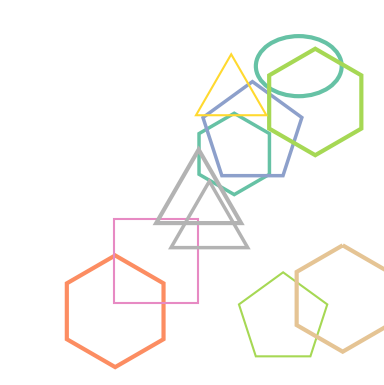[{"shape": "oval", "thickness": 3, "radius": 0.56, "center": [0.776, 0.828]}, {"shape": "hexagon", "thickness": 2.5, "radius": 0.53, "center": [0.608, 0.6]}, {"shape": "hexagon", "thickness": 3, "radius": 0.73, "center": [0.299, 0.191]}, {"shape": "pentagon", "thickness": 2.5, "radius": 0.68, "center": [0.656, 0.653]}, {"shape": "square", "thickness": 1.5, "radius": 0.55, "center": [0.406, 0.322]}, {"shape": "pentagon", "thickness": 1.5, "radius": 0.6, "center": [0.735, 0.172]}, {"shape": "hexagon", "thickness": 3, "radius": 0.69, "center": [0.819, 0.735]}, {"shape": "triangle", "thickness": 1.5, "radius": 0.53, "center": [0.601, 0.753]}, {"shape": "hexagon", "thickness": 3, "radius": 0.69, "center": [0.89, 0.225]}, {"shape": "triangle", "thickness": 3, "radius": 0.64, "center": [0.516, 0.484]}, {"shape": "triangle", "thickness": 2.5, "radius": 0.57, "center": [0.544, 0.414]}]